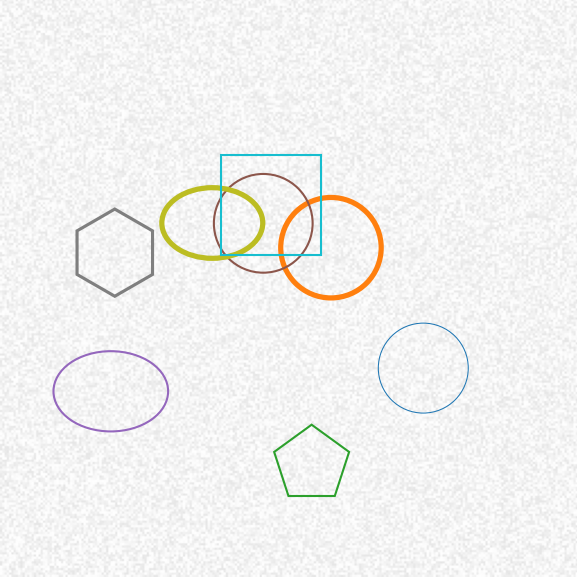[{"shape": "circle", "thickness": 0.5, "radius": 0.39, "center": [0.733, 0.362]}, {"shape": "circle", "thickness": 2.5, "radius": 0.43, "center": [0.573, 0.57]}, {"shape": "pentagon", "thickness": 1, "radius": 0.34, "center": [0.54, 0.195]}, {"shape": "oval", "thickness": 1, "radius": 0.5, "center": [0.192, 0.322]}, {"shape": "circle", "thickness": 1, "radius": 0.43, "center": [0.456, 0.612]}, {"shape": "hexagon", "thickness": 1.5, "radius": 0.38, "center": [0.199, 0.562]}, {"shape": "oval", "thickness": 2.5, "radius": 0.44, "center": [0.368, 0.613]}, {"shape": "square", "thickness": 1, "radius": 0.43, "center": [0.47, 0.644]}]